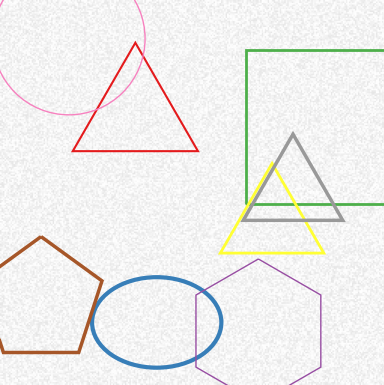[{"shape": "triangle", "thickness": 1.5, "radius": 0.94, "center": [0.352, 0.701]}, {"shape": "oval", "thickness": 3, "radius": 0.84, "center": [0.407, 0.163]}, {"shape": "square", "thickness": 2, "radius": 1.0, "center": [0.839, 0.67]}, {"shape": "hexagon", "thickness": 1, "radius": 0.94, "center": [0.671, 0.14]}, {"shape": "triangle", "thickness": 2, "radius": 0.78, "center": [0.707, 0.42]}, {"shape": "pentagon", "thickness": 2.5, "radius": 0.83, "center": [0.107, 0.219]}, {"shape": "circle", "thickness": 1, "radius": 0.99, "center": [0.179, 0.9]}, {"shape": "triangle", "thickness": 2.5, "radius": 0.75, "center": [0.761, 0.502]}]